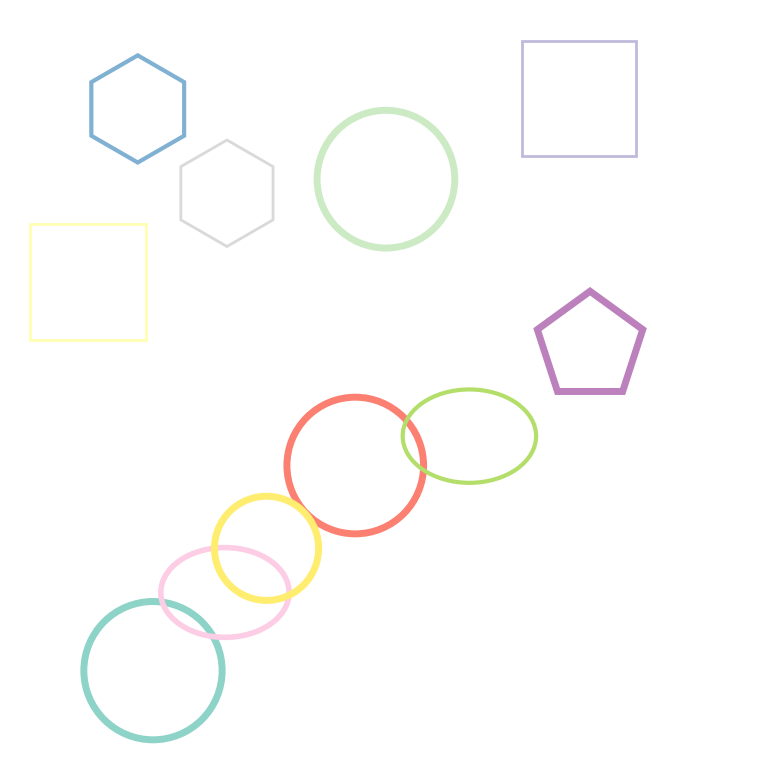[{"shape": "circle", "thickness": 2.5, "radius": 0.45, "center": [0.199, 0.129]}, {"shape": "square", "thickness": 1, "radius": 0.38, "center": [0.115, 0.634]}, {"shape": "square", "thickness": 1, "radius": 0.37, "center": [0.752, 0.872]}, {"shape": "circle", "thickness": 2.5, "radius": 0.44, "center": [0.461, 0.395]}, {"shape": "hexagon", "thickness": 1.5, "radius": 0.35, "center": [0.179, 0.859]}, {"shape": "oval", "thickness": 1.5, "radius": 0.43, "center": [0.61, 0.434]}, {"shape": "oval", "thickness": 2, "radius": 0.42, "center": [0.292, 0.231]}, {"shape": "hexagon", "thickness": 1, "radius": 0.35, "center": [0.295, 0.749]}, {"shape": "pentagon", "thickness": 2.5, "radius": 0.36, "center": [0.766, 0.55]}, {"shape": "circle", "thickness": 2.5, "radius": 0.45, "center": [0.501, 0.767]}, {"shape": "circle", "thickness": 2.5, "radius": 0.34, "center": [0.346, 0.288]}]